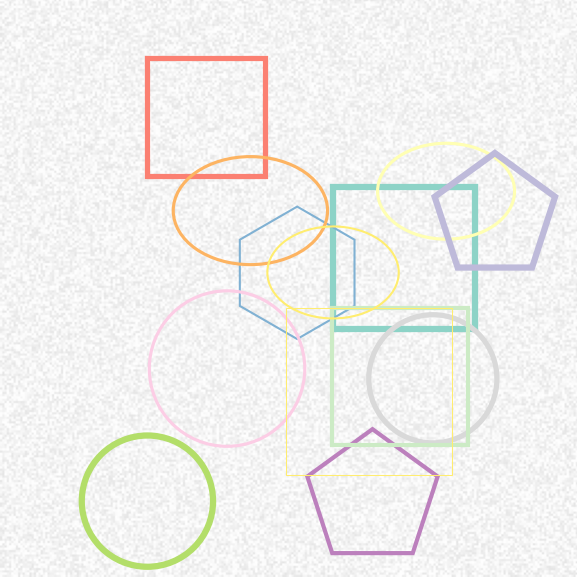[{"shape": "square", "thickness": 3, "radius": 0.62, "center": [0.699, 0.553]}, {"shape": "oval", "thickness": 1.5, "radius": 0.59, "center": [0.772, 0.668]}, {"shape": "pentagon", "thickness": 3, "radius": 0.55, "center": [0.857, 0.625]}, {"shape": "square", "thickness": 2.5, "radius": 0.51, "center": [0.356, 0.797]}, {"shape": "hexagon", "thickness": 1, "radius": 0.57, "center": [0.515, 0.527]}, {"shape": "oval", "thickness": 1.5, "radius": 0.67, "center": [0.434, 0.634]}, {"shape": "circle", "thickness": 3, "radius": 0.57, "center": [0.255, 0.131]}, {"shape": "circle", "thickness": 1.5, "radius": 0.67, "center": [0.393, 0.361]}, {"shape": "circle", "thickness": 2.5, "radius": 0.55, "center": [0.749, 0.343]}, {"shape": "pentagon", "thickness": 2, "radius": 0.59, "center": [0.645, 0.137]}, {"shape": "square", "thickness": 2, "radius": 0.59, "center": [0.692, 0.347]}, {"shape": "square", "thickness": 0.5, "radius": 0.72, "center": [0.639, 0.321]}, {"shape": "oval", "thickness": 1, "radius": 0.57, "center": [0.577, 0.527]}]